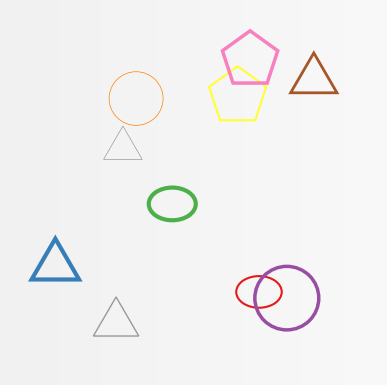[{"shape": "oval", "thickness": 1.5, "radius": 0.29, "center": [0.668, 0.242]}, {"shape": "triangle", "thickness": 3, "radius": 0.35, "center": [0.143, 0.309]}, {"shape": "oval", "thickness": 3, "radius": 0.3, "center": [0.445, 0.47]}, {"shape": "circle", "thickness": 2.5, "radius": 0.41, "center": [0.74, 0.226]}, {"shape": "circle", "thickness": 0.5, "radius": 0.35, "center": [0.351, 0.744]}, {"shape": "pentagon", "thickness": 1.5, "radius": 0.39, "center": [0.613, 0.75]}, {"shape": "triangle", "thickness": 2, "radius": 0.35, "center": [0.81, 0.793]}, {"shape": "pentagon", "thickness": 2.5, "radius": 0.38, "center": [0.645, 0.845]}, {"shape": "triangle", "thickness": 0.5, "radius": 0.29, "center": [0.317, 0.615]}, {"shape": "triangle", "thickness": 1, "radius": 0.34, "center": [0.3, 0.161]}]